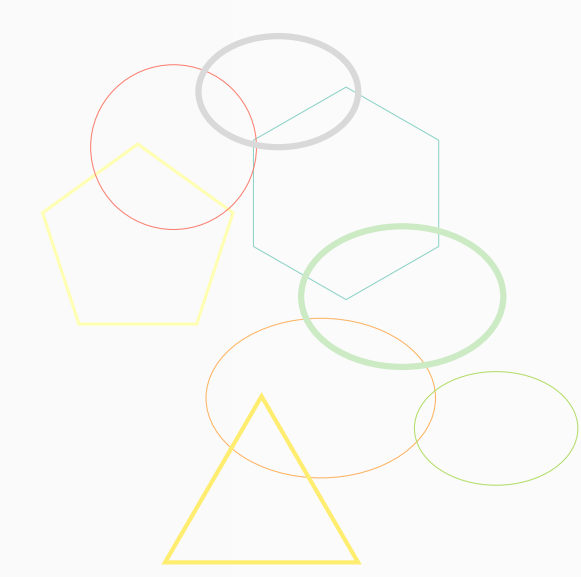[{"shape": "hexagon", "thickness": 0.5, "radius": 0.92, "center": [0.595, 0.664]}, {"shape": "pentagon", "thickness": 1.5, "radius": 0.86, "center": [0.237, 0.577]}, {"shape": "circle", "thickness": 0.5, "radius": 0.71, "center": [0.299, 0.744]}, {"shape": "oval", "thickness": 0.5, "radius": 0.99, "center": [0.552, 0.31]}, {"shape": "oval", "thickness": 0.5, "radius": 0.7, "center": [0.854, 0.257]}, {"shape": "oval", "thickness": 3, "radius": 0.69, "center": [0.479, 0.84]}, {"shape": "oval", "thickness": 3, "radius": 0.87, "center": [0.692, 0.486]}, {"shape": "triangle", "thickness": 2, "radius": 0.96, "center": [0.45, 0.121]}]